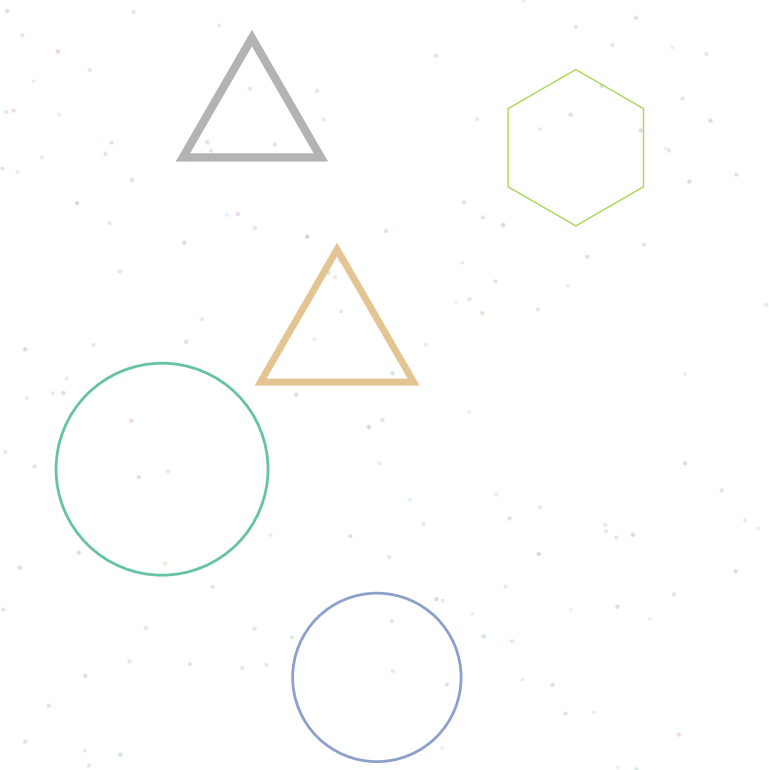[{"shape": "circle", "thickness": 1, "radius": 0.69, "center": [0.21, 0.391]}, {"shape": "circle", "thickness": 1, "radius": 0.55, "center": [0.489, 0.12]}, {"shape": "hexagon", "thickness": 0.5, "radius": 0.51, "center": [0.748, 0.808]}, {"shape": "triangle", "thickness": 2.5, "radius": 0.57, "center": [0.438, 0.561]}, {"shape": "triangle", "thickness": 3, "radius": 0.52, "center": [0.327, 0.847]}]